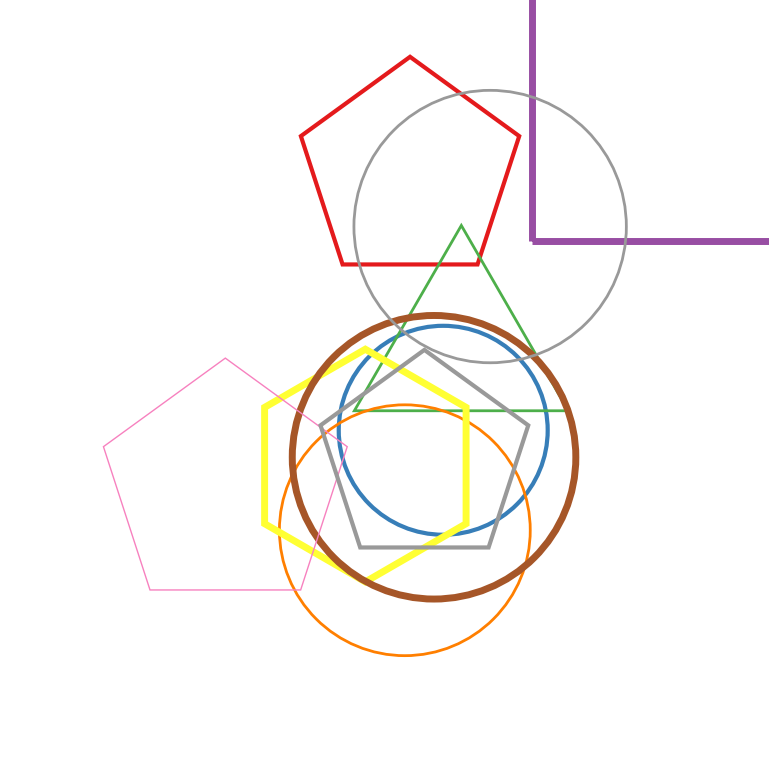[{"shape": "pentagon", "thickness": 1.5, "radius": 0.75, "center": [0.533, 0.777]}, {"shape": "circle", "thickness": 1.5, "radius": 0.68, "center": [0.576, 0.441]}, {"shape": "triangle", "thickness": 1, "radius": 0.8, "center": [0.599, 0.547]}, {"shape": "square", "thickness": 2.5, "radius": 0.9, "center": [0.872, 0.868]}, {"shape": "circle", "thickness": 1, "radius": 0.81, "center": [0.526, 0.311]}, {"shape": "hexagon", "thickness": 2.5, "radius": 0.76, "center": [0.474, 0.395]}, {"shape": "circle", "thickness": 2.5, "radius": 0.92, "center": [0.564, 0.406]}, {"shape": "pentagon", "thickness": 0.5, "radius": 0.83, "center": [0.293, 0.368]}, {"shape": "circle", "thickness": 1, "radius": 0.88, "center": [0.637, 0.706]}, {"shape": "pentagon", "thickness": 1.5, "radius": 0.71, "center": [0.551, 0.404]}]